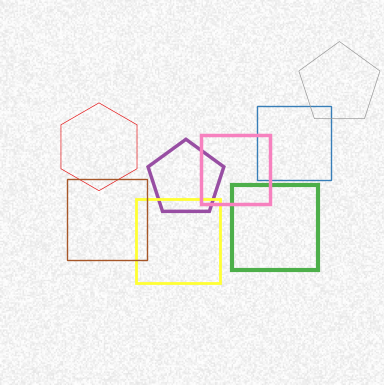[{"shape": "hexagon", "thickness": 0.5, "radius": 0.57, "center": [0.257, 0.619]}, {"shape": "square", "thickness": 1, "radius": 0.48, "center": [0.764, 0.629]}, {"shape": "square", "thickness": 3, "radius": 0.56, "center": [0.714, 0.409]}, {"shape": "pentagon", "thickness": 2.5, "radius": 0.52, "center": [0.483, 0.535]}, {"shape": "square", "thickness": 2, "radius": 0.55, "center": [0.462, 0.374]}, {"shape": "square", "thickness": 1, "radius": 0.52, "center": [0.278, 0.43]}, {"shape": "square", "thickness": 2.5, "radius": 0.45, "center": [0.611, 0.56]}, {"shape": "pentagon", "thickness": 0.5, "radius": 0.55, "center": [0.882, 0.781]}]